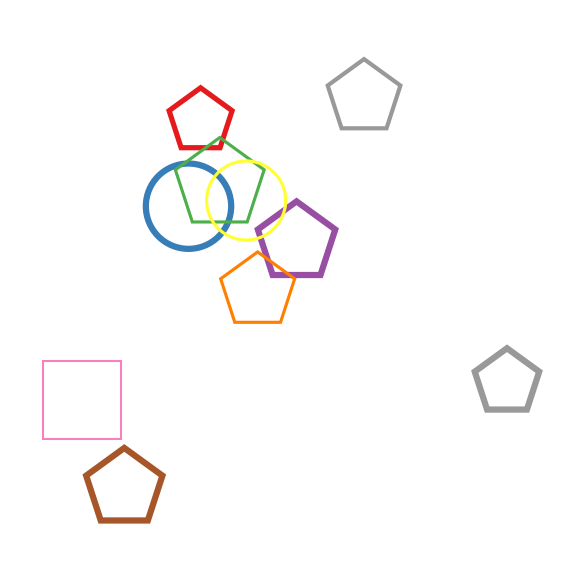[{"shape": "pentagon", "thickness": 2.5, "radius": 0.29, "center": [0.347, 0.79]}, {"shape": "circle", "thickness": 3, "radius": 0.37, "center": [0.326, 0.642]}, {"shape": "pentagon", "thickness": 1.5, "radius": 0.4, "center": [0.381, 0.68]}, {"shape": "pentagon", "thickness": 3, "radius": 0.35, "center": [0.514, 0.58]}, {"shape": "pentagon", "thickness": 1.5, "radius": 0.34, "center": [0.446, 0.496]}, {"shape": "circle", "thickness": 1.5, "radius": 0.34, "center": [0.426, 0.652]}, {"shape": "pentagon", "thickness": 3, "radius": 0.35, "center": [0.215, 0.154]}, {"shape": "square", "thickness": 1, "radius": 0.34, "center": [0.142, 0.306]}, {"shape": "pentagon", "thickness": 3, "radius": 0.29, "center": [0.878, 0.337]}, {"shape": "pentagon", "thickness": 2, "radius": 0.33, "center": [0.63, 0.831]}]